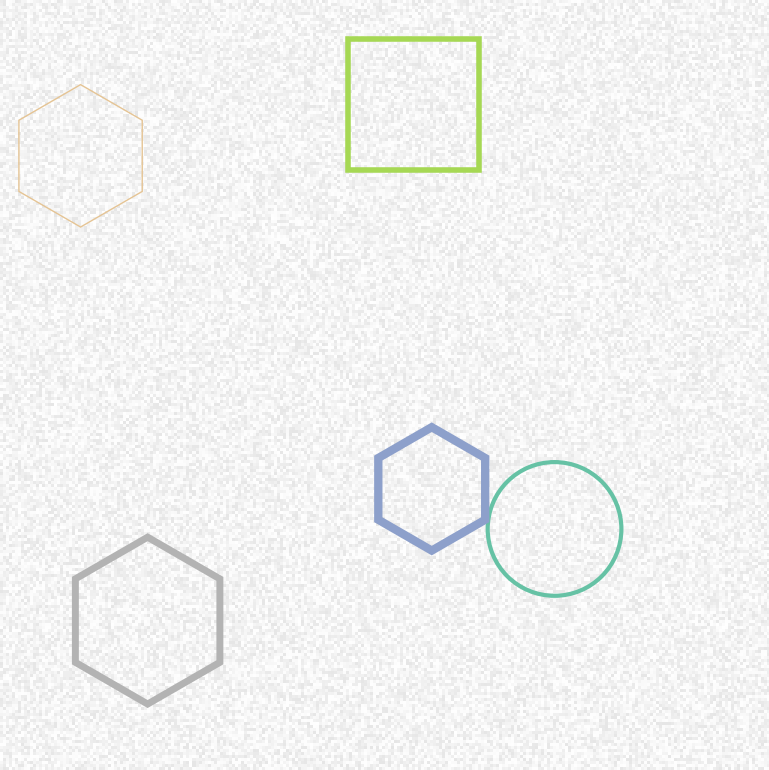[{"shape": "circle", "thickness": 1.5, "radius": 0.43, "center": [0.72, 0.313]}, {"shape": "hexagon", "thickness": 3, "radius": 0.4, "center": [0.561, 0.365]}, {"shape": "square", "thickness": 2, "radius": 0.42, "center": [0.537, 0.864]}, {"shape": "hexagon", "thickness": 0.5, "radius": 0.46, "center": [0.105, 0.798]}, {"shape": "hexagon", "thickness": 2.5, "radius": 0.54, "center": [0.192, 0.194]}]